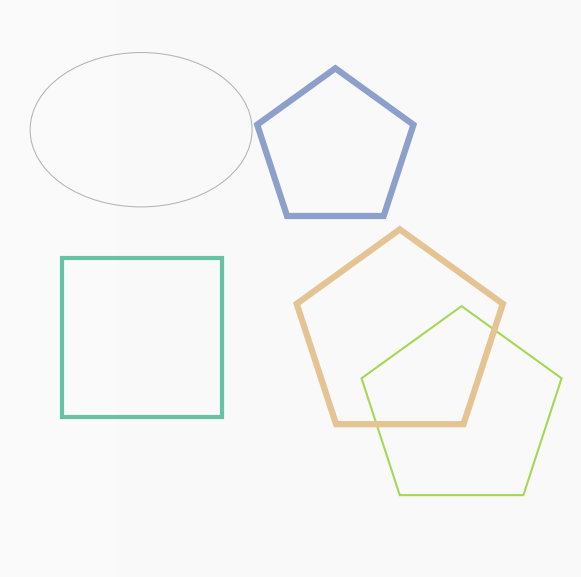[{"shape": "square", "thickness": 2, "radius": 0.69, "center": [0.244, 0.415]}, {"shape": "pentagon", "thickness": 3, "radius": 0.71, "center": [0.577, 0.739]}, {"shape": "pentagon", "thickness": 1, "radius": 0.9, "center": [0.794, 0.288]}, {"shape": "pentagon", "thickness": 3, "radius": 0.93, "center": [0.688, 0.415]}, {"shape": "oval", "thickness": 0.5, "radius": 0.95, "center": [0.243, 0.775]}]